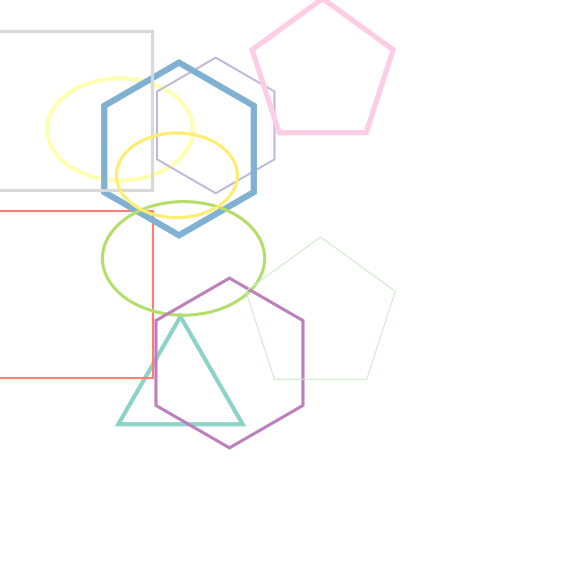[{"shape": "triangle", "thickness": 2, "radius": 0.62, "center": [0.312, 0.327]}, {"shape": "oval", "thickness": 2, "radius": 0.63, "center": [0.208, 0.775]}, {"shape": "hexagon", "thickness": 1, "radius": 0.59, "center": [0.374, 0.782]}, {"shape": "square", "thickness": 1, "radius": 0.72, "center": [0.122, 0.489]}, {"shape": "hexagon", "thickness": 3, "radius": 0.75, "center": [0.31, 0.741]}, {"shape": "oval", "thickness": 1.5, "radius": 0.7, "center": [0.318, 0.552]}, {"shape": "pentagon", "thickness": 2.5, "radius": 0.64, "center": [0.559, 0.873]}, {"shape": "square", "thickness": 1.5, "radius": 0.69, "center": [0.126, 0.808]}, {"shape": "hexagon", "thickness": 1.5, "radius": 0.73, "center": [0.397, 0.371]}, {"shape": "pentagon", "thickness": 0.5, "radius": 0.68, "center": [0.555, 0.453]}, {"shape": "oval", "thickness": 1.5, "radius": 0.52, "center": [0.306, 0.696]}]